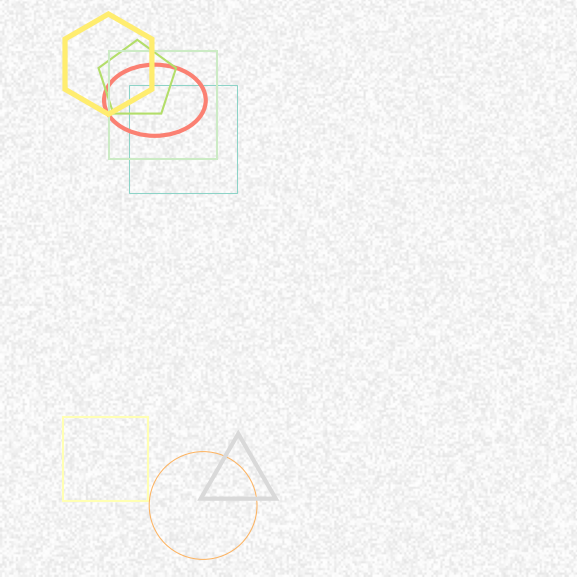[{"shape": "square", "thickness": 0.5, "radius": 0.47, "center": [0.317, 0.758]}, {"shape": "square", "thickness": 1, "radius": 0.37, "center": [0.183, 0.204]}, {"shape": "oval", "thickness": 2, "radius": 0.44, "center": [0.268, 0.826]}, {"shape": "circle", "thickness": 0.5, "radius": 0.47, "center": [0.352, 0.124]}, {"shape": "pentagon", "thickness": 1, "radius": 0.35, "center": [0.238, 0.86]}, {"shape": "triangle", "thickness": 2, "radius": 0.38, "center": [0.413, 0.173]}, {"shape": "square", "thickness": 1, "radius": 0.47, "center": [0.282, 0.817]}, {"shape": "hexagon", "thickness": 2.5, "radius": 0.43, "center": [0.188, 0.888]}]